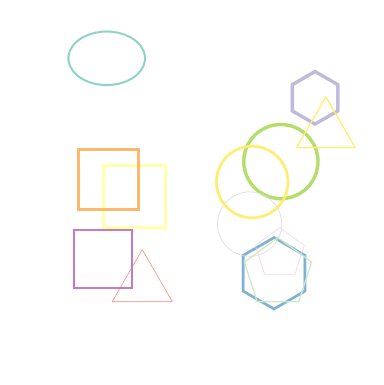[{"shape": "oval", "thickness": 1.5, "radius": 0.5, "center": [0.277, 0.849]}, {"shape": "square", "thickness": 2.5, "radius": 0.4, "center": [0.347, 0.492]}, {"shape": "hexagon", "thickness": 2.5, "radius": 0.34, "center": [0.818, 0.746]}, {"shape": "triangle", "thickness": 0.5, "radius": 0.45, "center": [0.37, 0.262]}, {"shape": "hexagon", "thickness": 2, "radius": 0.46, "center": [0.712, 0.29]}, {"shape": "square", "thickness": 2, "radius": 0.39, "center": [0.281, 0.536]}, {"shape": "circle", "thickness": 2.5, "radius": 0.48, "center": [0.73, 0.58]}, {"shape": "pentagon", "thickness": 0.5, "radius": 0.33, "center": [0.727, 0.342]}, {"shape": "circle", "thickness": 0.5, "radius": 0.42, "center": [0.648, 0.418]}, {"shape": "square", "thickness": 1.5, "radius": 0.38, "center": [0.268, 0.328]}, {"shape": "pentagon", "thickness": 1, "radius": 0.46, "center": [0.722, 0.291]}, {"shape": "triangle", "thickness": 1, "radius": 0.44, "center": [0.846, 0.661]}, {"shape": "circle", "thickness": 2, "radius": 0.47, "center": [0.655, 0.527]}]